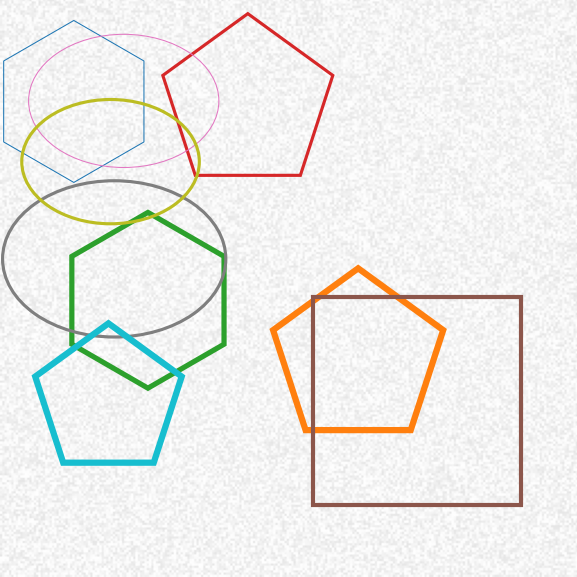[{"shape": "hexagon", "thickness": 0.5, "radius": 0.7, "center": [0.128, 0.823]}, {"shape": "pentagon", "thickness": 3, "radius": 0.77, "center": [0.62, 0.38]}, {"shape": "hexagon", "thickness": 2.5, "radius": 0.76, "center": [0.256, 0.479]}, {"shape": "pentagon", "thickness": 1.5, "radius": 0.77, "center": [0.429, 0.821]}, {"shape": "square", "thickness": 2, "radius": 0.9, "center": [0.722, 0.304]}, {"shape": "oval", "thickness": 0.5, "radius": 0.82, "center": [0.214, 0.824]}, {"shape": "oval", "thickness": 1.5, "radius": 0.97, "center": [0.198, 0.551]}, {"shape": "oval", "thickness": 1.5, "radius": 0.77, "center": [0.191, 0.719]}, {"shape": "pentagon", "thickness": 3, "radius": 0.67, "center": [0.188, 0.306]}]